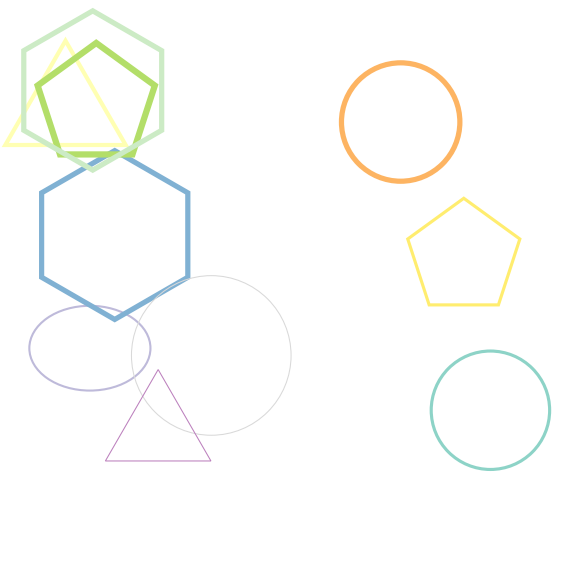[{"shape": "circle", "thickness": 1.5, "radius": 0.51, "center": [0.849, 0.289]}, {"shape": "triangle", "thickness": 2, "radius": 0.6, "center": [0.113, 0.808]}, {"shape": "oval", "thickness": 1, "radius": 0.52, "center": [0.156, 0.396]}, {"shape": "hexagon", "thickness": 2.5, "radius": 0.73, "center": [0.199, 0.592]}, {"shape": "circle", "thickness": 2.5, "radius": 0.51, "center": [0.694, 0.788]}, {"shape": "pentagon", "thickness": 3, "radius": 0.53, "center": [0.167, 0.818]}, {"shape": "circle", "thickness": 0.5, "radius": 0.69, "center": [0.366, 0.384]}, {"shape": "triangle", "thickness": 0.5, "radius": 0.53, "center": [0.274, 0.254]}, {"shape": "hexagon", "thickness": 2.5, "radius": 0.69, "center": [0.161, 0.842]}, {"shape": "pentagon", "thickness": 1.5, "radius": 0.51, "center": [0.803, 0.554]}]